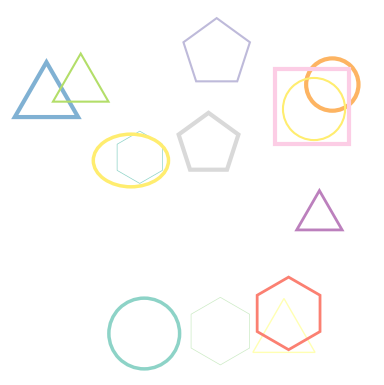[{"shape": "circle", "thickness": 2.5, "radius": 0.46, "center": [0.375, 0.134]}, {"shape": "hexagon", "thickness": 0.5, "radius": 0.34, "center": [0.363, 0.591]}, {"shape": "triangle", "thickness": 1, "radius": 0.47, "center": [0.738, 0.131]}, {"shape": "pentagon", "thickness": 1.5, "radius": 0.45, "center": [0.563, 0.862]}, {"shape": "hexagon", "thickness": 2, "radius": 0.47, "center": [0.75, 0.186]}, {"shape": "triangle", "thickness": 3, "radius": 0.47, "center": [0.121, 0.743]}, {"shape": "circle", "thickness": 3, "radius": 0.34, "center": [0.863, 0.78]}, {"shape": "triangle", "thickness": 1.5, "radius": 0.42, "center": [0.21, 0.778]}, {"shape": "square", "thickness": 3, "radius": 0.48, "center": [0.81, 0.723]}, {"shape": "pentagon", "thickness": 3, "radius": 0.41, "center": [0.542, 0.625]}, {"shape": "triangle", "thickness": 2, "radius": 0.34, "center": [0.83, 0.437]}, {"shape": "hexagon", "thickness": 0.5, "radius": 0.44, "center": [0.572, 0.14]}, {"shape": "circle", "thickness": 1.5, "radius": 0.4, "center": [0.816, 0.717]}, {"shape": "oval", "thickness": 2.5, "radius": 0.49, "center": [0.34, 0.583]}]